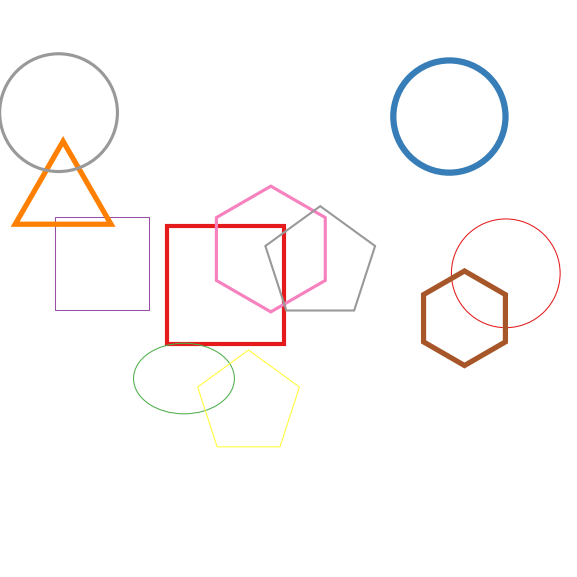[{"shape": "square", "thickness": 2, "radius": 0.51, "center": [0.39, 0.506]}, {"shape": "circle", "thickness": 0.5, "radius": 0.47, "center": [0.876, 0.526]}, {"shape": "circle", "thickness": 3, "radius": 0.49, "center": [0.778, 0.797]}, {"shape": "oval", "thickness": 0.5, "radius": 0.44, "center": [0.319, 0.344]}, {"shape": "square", "thickness": 0.5, "radius": 0.41, "center": [0.176, 0.543]}, {"shape": "triangle", "thickness": 2.5, "radius": 0.48, "center": [0.109, 0.659]}, {"shape": "pentagon", "thickness": 0.5, "radius": 0.46, "center": [0.43, 0.3]}, {"shape": "hexagon", "thickness": 2.5, "radius": 0.41, "center": [0.804, 0.448]}, {"shape": "hexagon", "thickness": 1.5, "radius": 0.54, "center": [0.469, 0.568]}, {"shape": "circle", "thickness": 1.5, "radius": 0.51, "center": [0.101, 0.804]}, {"shape": "pentagon", "thickness": 1, "radius": 0.5, "center": [0.555, 0.542]}]